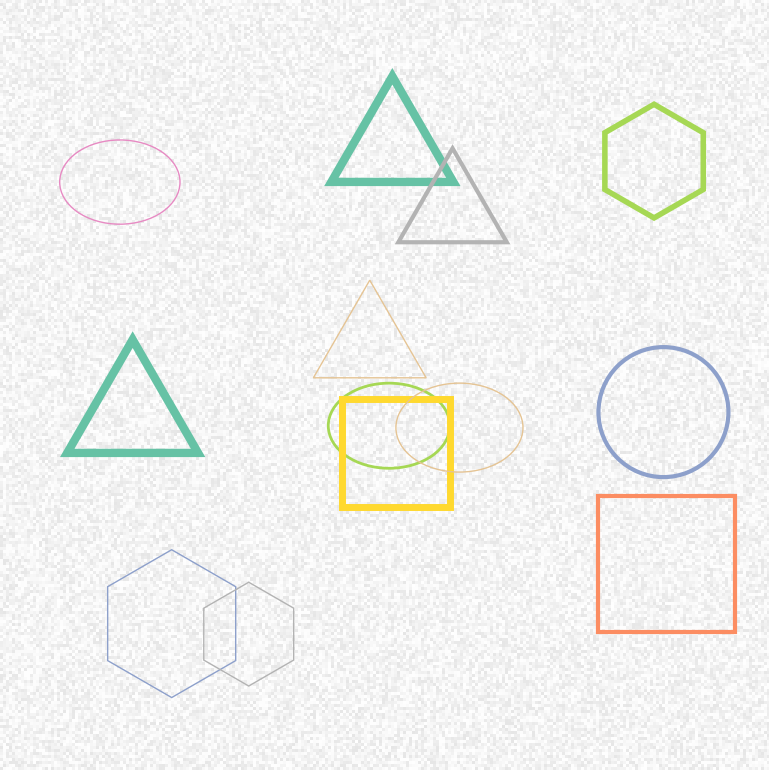[{"shape": "triangle", "thickness": 3, "radius": 0.49, "center": [0.172, 0.461]}, {"shape": "triangle", "thickness": 3, "radius": 0.46, "center": [0.51, 0.809]}, {"shape": "square", "thickness": 1.5, "radius": 0.44, "center": [0.865, 0.268]}, {"shape": "circle", "thickness": 1.5, "radius": 0.42, "center": [0.862, 0.465]}, {"shape": "hexagon", "thickness": 0.5, "radius": 0.48, "center": [0.223, 0.19]}, {"shape": "oval", "thickness": 0.5, "radius": 0.39, "center": [0.156, 0.764]}, {"shape": "oval", "thickness": 1, "radius": 0.39, "center": [0.505, 0.447]}, {"shape": "hexagon", "thickness": 2, "radius": 0.37, "center": [0.849, 0.791]}, {"shape": "square", "thickness": 2.5, "radius": 0.35, "center": [0.514, 0.411]}, {"shape": "oval", "thickness": 0.5, "radius": 0.41, "center": [0.597, 0.445]}, {"shape": "triangle", "thickness": 0.5, "radius": 0.42, "center": [0.48, 0.552]}, {"shape": "hexagon", "thickness": 0.5, "radius": 0.34, "center": [0.323, 0.176]}, {"shape": "triangle", "thickness": 1.5, "radius": 0.41, "center": [0.588, 0.726]}]